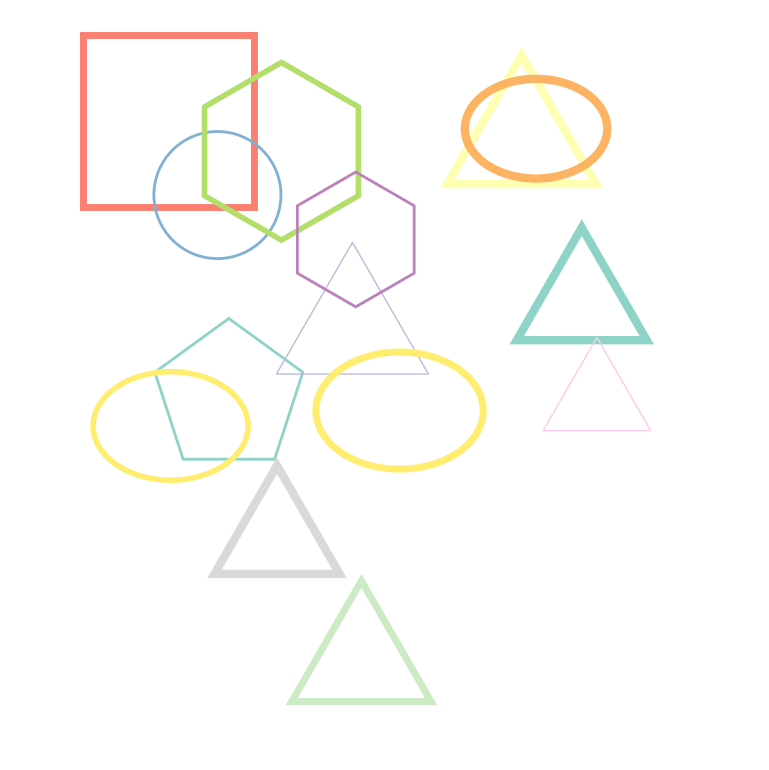[{"shape": "pentagon", "thickness": 1, "radius": 0.51, "center": [0.297, 0.485]}, {"shape": "triangle", "thickness": 3, "radius": 0.49, "center": [0.756, 0.607]}, {"shape": "triangle", "thickness": 3, "radius": 0.56, "center": [0.677, 0.817]}, {"shape": "triangle", "thickness": 0.5, "radius": 0.57, "center": [0.458, 0.571]}, {"shape": "square", "thickness": 2.5, "radius": 0.56, "center": [0.219, 0.843]}, {"shape": "circle", "thickness": 1, "radius": 0.41, "center": [0.282, 0.747]}, {"shape": "oval", "thickness": 3, "radius": 0.46, "center": [0.696, 0.833]}, {"shape": "hexagon", "thickness": 2, "radius": 0.58, "center": [0.366, 0.804]}, {"shape": "triangle", "thickness": 0.5, "radius": 0.4, "center": [0.775, 0.481]}, {"shape": "triangle", "thickness": 3, "radius": 0.47, "center": [0.36, 0.302]}, {"shape": "hexagon", "thickness": 1, "radius": 0.44, "center": [0.462, 0.689]}, {"shape": "triangle", "thickness": 2.5, "radius": 0.52, "center": [0.469, 0.141]}, {"shape": "oval", "thickness": 2.5, "radius": 0.54, "center": [0.519, 0.467]}, {"shape": "oval", "thickness": 2, "radius": 0.5, "center": [0.222, 0.447]}]